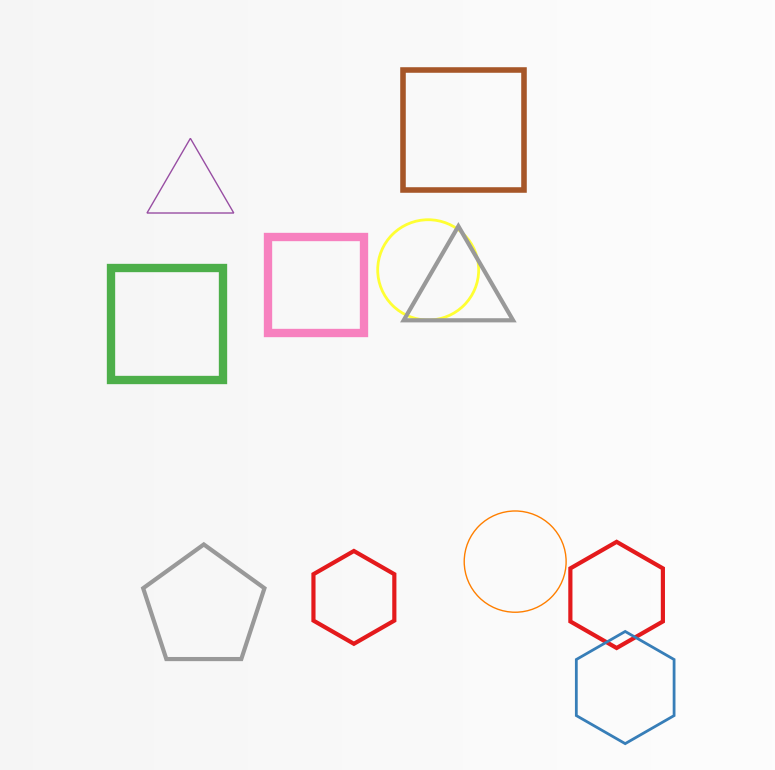[{"shape": "hexagon", "thickness": 1.5, "radius": 0.34, "center": [0.796, 0.227]}, {"shape": "hexagon", "thickness": 1.5, "radius": 0.3, "center": [0.457, 0.224]}, {"shape": "hexagon", "thickness": 1, "radius": 0.36, "center": [0.807, 0.107]}, {"shape": "square", "thickness": 3, "radius": 0.36, "center": [0.215, 0.579]}, {"shape": "triangle", "thickness": 0.5, "radius": 0.32, "center": [0.246, 0.756]}, {"shape": "circle", "thickness": 0.5, "radius": 0.33, "center": [0.665, 0.271]}, {"shape": "circle", "thickness": 1, "radius": 0.33, "center": [0.552, 0.649]}, {"shape": "square", "thickness": 2, "radius": 0.39, "center": [0.598, 0.831]}, {"shape": "square", "thickness": 3, "radius": 0.31, "center": [0.408, 0.63]}, {"shape": "pentagon", "thickness": 1.5, "radius": 0.41, "center": [0.263, 0.211]}, {"shape": "triangle", "thickness": 1.5, "radius": 0.41, "center": [0.591, 0.625]}]